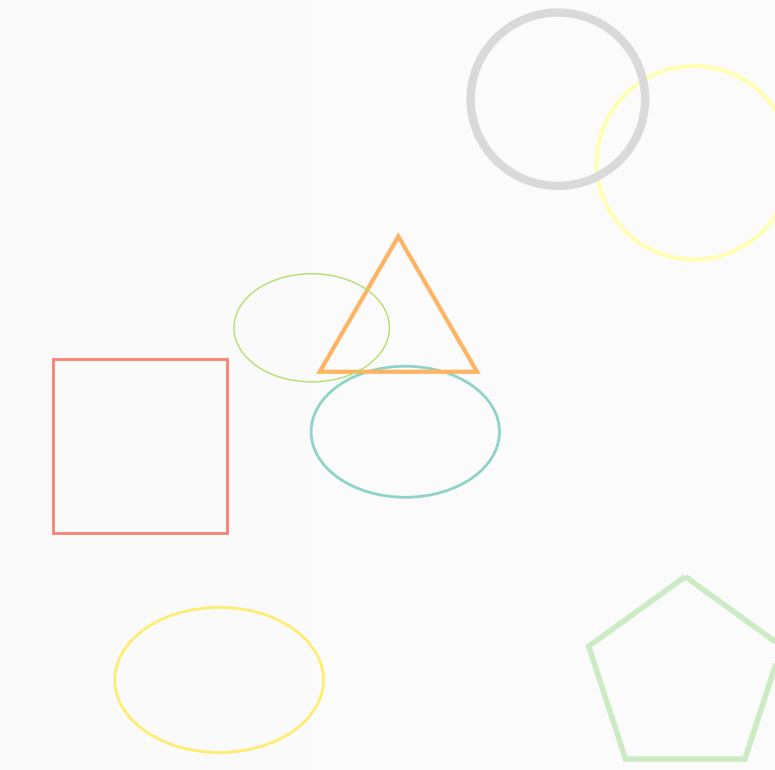[{"shape": "oval", "thickness": 1, "radius": 0.61, "center": [0.523, 0.439]}, {"shape": "circle", "thickness": 1.5, "radius": 0.63, "center": [0.896, 0.789]}, {"shape": "square", "thickness": 1, "radius": 0.56, "center": [0.181, 0.421]}, {"shape": "triangle", "thickness": 1.5, "radius": 0.59, "center": [0.514, 0.576]}, {"shape": "oval", "thickness": 0.5, "radius": 0.5, "center": [0.402, 0.574]}, {"shape": "circle", "thickness": 3, "radius": 0.56, "center": [0.72, 0.871]}, {"shape": "pentagon", "thickness": 2, "radius": 0.65, "center": [0.884, 0.12]}, {"shape": "oval", "thickness": 1, "radius": 0.67, "center": [0.283, 0.117]}]